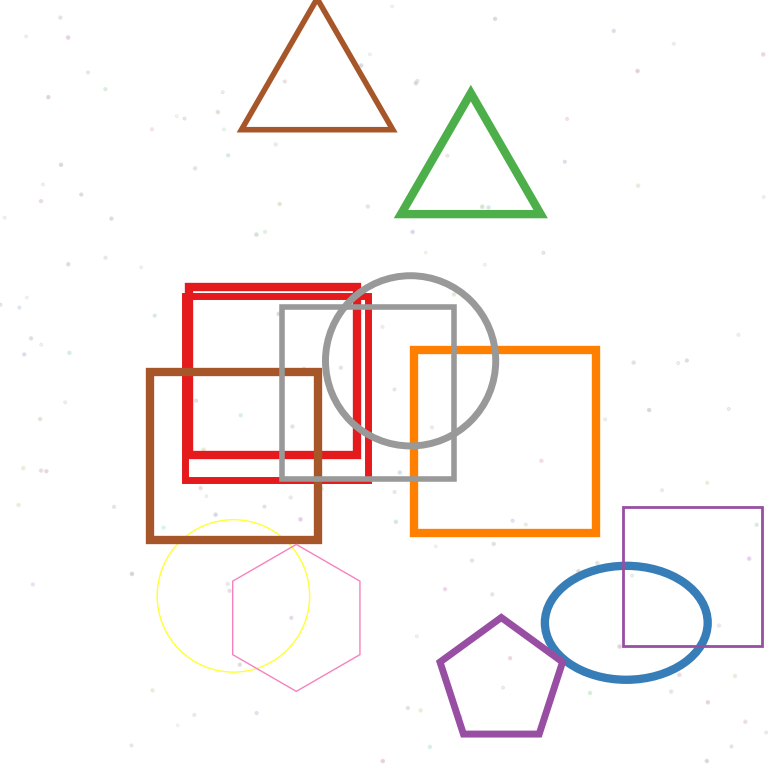[{"shape": "square", "thickness": 2.5, "radius": 0.6, "center": [0.359, 0.496]}, {"shape": "square", "thickness": 3, "radius": 0.55, "center": [0.355, 0.518]}, {"shape": "oval", "thickness": 3, "radius": 0.53, "center": [0.813, 0.191]}, {"shape": "triangle", "thickness": 3, "radius": 0.52, "center": [0.611, 0.774]}, {"shape": "square", "thickness": 1, "radius": 0.45, "center": [0.899, 0.251]}, {"shape": "pentagon", "thickness": 2.5, "radius": 0.42, "center": [0.651, 0.114]}, {"shape": "square", "thickness": 3, "radius": 0.59, "center": [0.656, 0.427]}, {"shape": "circle", "thickness": 0.5, "radius": 0.5, "center": [0.303, 0.226]}, {"shape": "square", "thickness": 3, "radius": 0.55, "center": [0.304, 0.407]}, {"shape": "triangle", "thickness": 2, "radius": 0.57, "center": [0.412, 0.888]}, {"shape": "hexagon", "thickness": 0.5, "radius": 0.48, "center": [0.385, 0.198]}, {"shape": "circle", "thickness": 2.5, "radius": 0.55, "center": [0.533, 0.531]}, {"shape": "square", "thickness": 2, "radius": 0.56, "center": [0.478, 0.49]}]